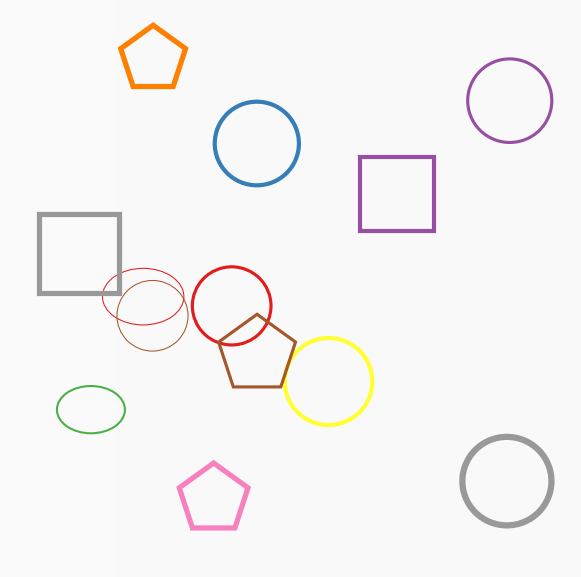[{"shape": "oval", "thickness": 0.5, "radius": 0.35, "center": [0.246, 0.485]}, {"shape": "circle", "thickness": 1.5, "radius": 0.34, "center": [0.399, 0.469]}, {"shape": "circle", "thickness": 2, "radius": 0.36, "center": [0.442, 0.751]}, {"shape": "oval", "thickness": 1, "radius": 0.29, "center": [0.156, 0.29]}, {"shape": "circle", "thickness": 1.5, "radius": 0.36, "center": [0.877, 0.825]}, {"shape": "square", "thickness": 2, "radius": 0.32, "center": [0.682, 0.663]}, {"shape": "pentagon", "thickness": 2.5, "radius": 0.29, "center": [0.263, 0.897]}, {"shape": "circle", "thickness": 2, "radius": 0.38, "center": [0.565, 0.339]}, {"shape": "pentagon", "thickness": 1.5, "radius": 0.35, "center": [0.442, 0.385]}, {"shape": "circle", "thickness": 0.5, "radius": 0.31, "center": [0.262, 0.452]}, {"shape": "pentagon", "thickness": 2.5, "radius": 0.31, "center": [0.368, 0.135]}, {"shape": "square", "thickness": 2.5, "radius": 0.34, "center": [0.136, 0.56]}, {"shape": "circle", "thickness": 3, "radius": 0.38, "center": [0.872, 0.166]}]